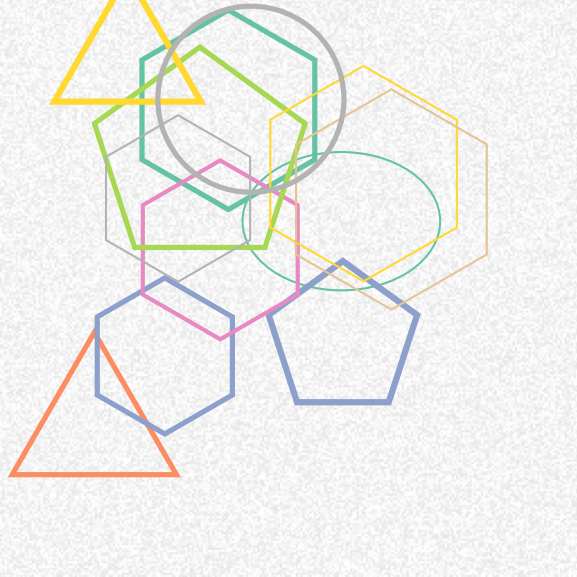[{"shape": "hexagon", "thickness": 2.5, "radius": 0.86, "center": [0.395, 0.809]}, {"shape": "oval", "thickness": 1, "radius": 0.86, "center": [0.591, 0.616]}, {"shape": "triangle", "thickness": 2.5, "radius": 0.82, "center": [0.163, 0.259]}, {"shape": "hexagon", "thickness": 2.5, "radius": 0.68, "center": [0.285, 0.383]}, {"shape": "pentagon", "thickness": 3, "radius": 0.68, "center": [0.594, 0.412]}, {"shape": "hexagon", "thickness": 2, "radius": 0.77, "center": [0.381, 0.567]}, {"shape": "pentagon", "thickness": 2.5, "radius": 0.96, "center": [0.346, 0.726]}, {"shape": "triangle", "thickness": 3, "radius": 0.73, "center": [0.221, 0.896]}, {"shape": "hexagon", "thickness": 1, "radius": 0.93, "center": [0.63, 0.698]}, {"shape": "hexagon", "thickness": 1, "radius": 0.95, "center": [0.678, 0.654]}, {"shape": "circle", "thickness": 2.5, "radius": 0.81, "center": [0.434, 0.827]}, {"shape": "hexagon", "thickness": 1, "radius": 0.72, "center": [0.308, 0.655]}]